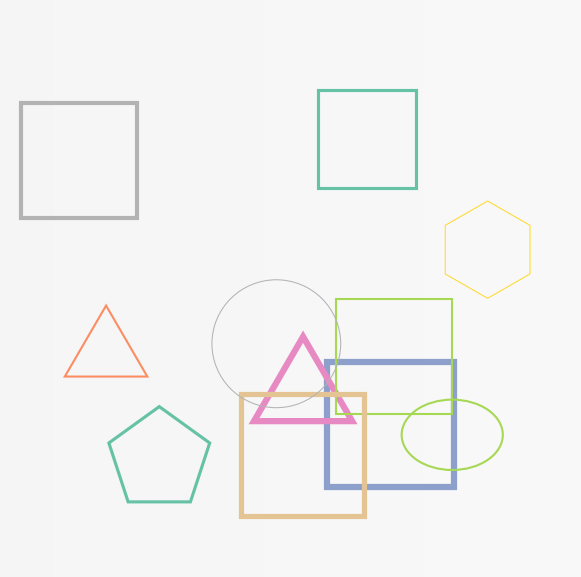[{"shape": "square", "thickness": 1.5, "radius": 0.42, "center": [0.631, 0.758]}, {"shape": "pentagon", "thickness": 1.5, "radius": 0.46, "center": [0.274, 0.204]}, {"shape": "triangle", "thickness": 1, "radius": 0.41, "center": [0.182, 0.388]}, {"shape": "square", "thickness": 3, "radius": 0.54, "center": [0.672, 0.264]}, {"shape": "triangle", "thickness": 3, "radius": 0.49, "center": [0.521, 0.319]}, {"shape": "oval", "thickness": 1, "radius": 0.44, "center": [0.778, 0.246]}, {"shape": "square", "thickness": 1, "radius": 0.5, "center": [0.678, 0.382]}, {"shape": "hexagon", "thickness": 0.5, "radius": 0.42, "center": [0.839, 0.567]}, {"shape": "square", "thickness": 2.5, "radius": 0.53, "center": [0.52, 0.211]}, {"shape": "square", "thickness": 2, "radius": 0.5, "center": [0.136, 0.722]}, {"shape": "circle", "thickness": 0.5, "radius": 0.55, "center": [0.475, 0.404]}]